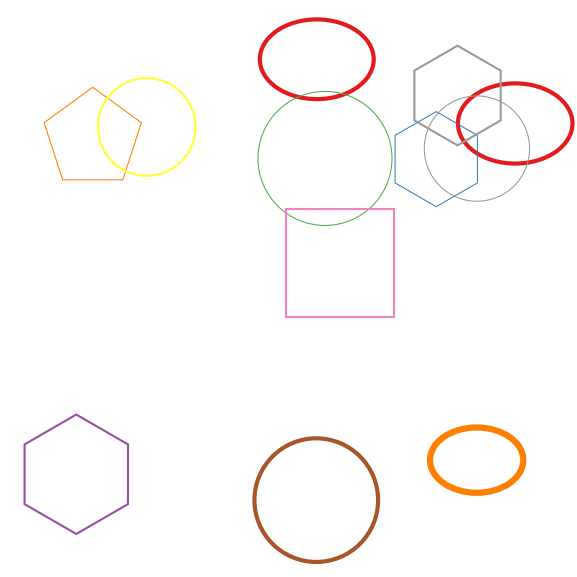[{"shape": "oval", "thickness": 2, "radius": 0.5, "center": [0.892, 0.785]}, {"shape": "oval", "thickness": 2, "radius": 0.49, "center": [0.549, 0.897]}, {"shape": "hexagon", "thickness": 0.5, "radius": 0.41, "center": [0.755, 0.724]}, {"shape": "circle", "thickness": 0.5, "radius": 0.58, "center": [0.563, 0.725]}, {"shape": "hexagon", "thickness": 1, "radius": 0.52, "center": [0.132, 0.178]}, {"shape": "oval", "thickness": 3, "radius": 0.4, "center": [0.825, 0.202]}, {"shape": "pentagon", "thickness": 0.5, "radius": 0.44, "center": [0.161, 0.759]}, {"shape": "circle", "thickness": 1, "radius": 0.42, "center": [0.254, 0.779]}, {"shape": "circle", "thickness": 2, "radius": 0.54, "center": [0.548, 0.133]}, {"shape": "square", "thickness": 1, "radius": 0.47, "center": [0.589, 0.544]}, {"shape": "hexagon", "thickness": 1, "radius": 0.43, "center": [0.792, 0.834]}, {"shape": "circle", "thickness": 0.5, "radius": 0.46, "center": [0.826, 0.742]}]